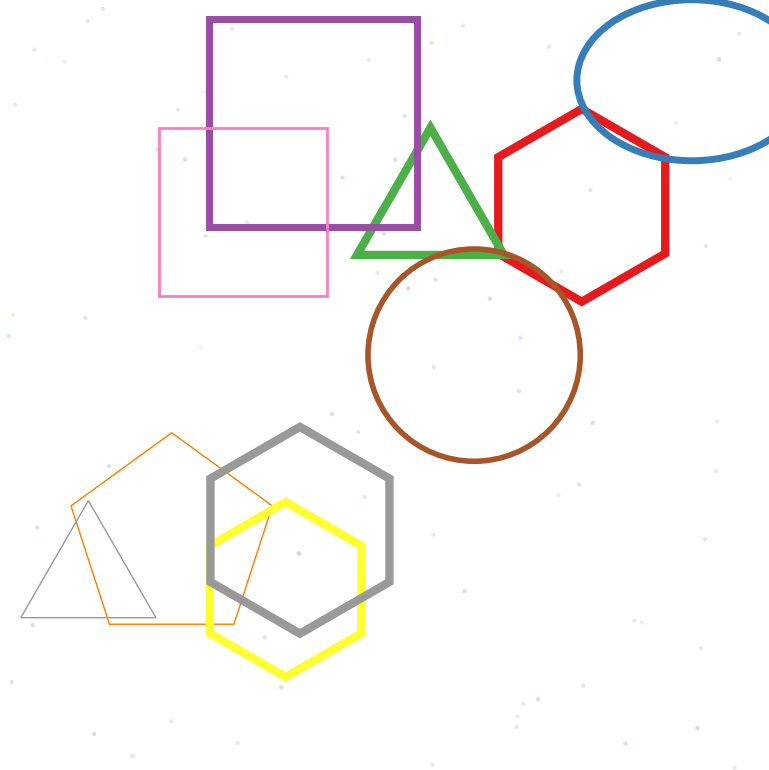[{"shape": "hexagon", "thickness": 3, "radius": 0.63, "center": [0.756, 0.733]}, {"shape": "oval", "thickness": 2.5, "radius": 0.75, "center": [0.899, 0.896]}, {"shape": "triangle", "thickness": 3, "radius": 0.55, "center": [0.559, 0.724]}, {"shape": "square", "thickness": 2.5, "radius": 0.68, "center": [0.406, 0.84]}, {"shape": "pentagon", "thickness": 0.5, "radius": 0.69, "center": [0.223, 0.301]}, {"shape": "hexagon", "thickness": 3, "radius": 0.57, "center": [0.371, 0.234]}, {"shape": "circle", "thickness": 2, "radius": 0.69, "center": [0.616, 0.539]}, {"shape": "square", "thickness": 1, "radius": 0.55, "center": [0.315, 0.725]}, {"shape": "hexagon", "thickness": 3, "radius": 0.67, "center": [0.39, 0.311]}, {"shape": "triangle", "thickness": 0.5, "radius": 0.51, "center": [0.115, 0.248]}]